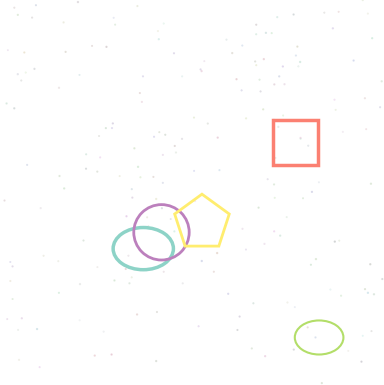[{"shape": "oval", "thickness": 2.5, "radius": 0.39, "center": [0.372, 0.354]}, {"shape": "square", "thickness": 2.5, "radius": 0.29, "center": [0.767, 0.629]}, {"shape": "oval", "thickness": 1.5, "radius": 0.32, "center": [0.829, 0.123]}, {"shape": "circle", "thickness": 2, "radius": 0.36, "center": [0.419, 0.397]}, {"shape": "pentagon", "thickness": 2, "radius": 0.37, "center": [0.525, 0.421]}]